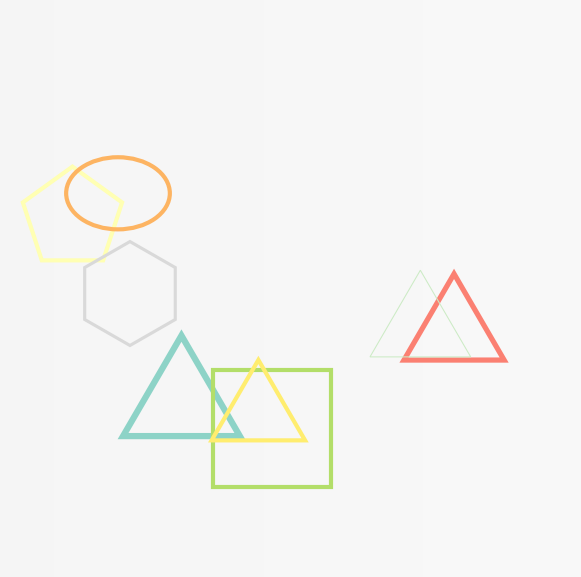[{"shape": "triangle", "thickness": 3, "radius": 0.58, "center": [0.312, 0.302]}, {"shape": "pentagon", "thickness": 2, "radius": 0.45, "center": [0.125, 0.621]}, {"shape": "triangle", "thickness": 2.5, "radius": 0.5, "center": [0.781, 0.425]}, {"shape": "oval", "thickness": 2, "radius": 0.45, "center": [0.203, 0.664]}, {"shape": "square", "thickness": 2, "radius": 0.5, "center": [0.468, 0.257]}, {"shape": "hexagon", "thickness": 1.5, "radius": 0.45, "center": [0.224, 0.491]}, {"shape": "triangle", "thickness": 0.5, "radius": 0.5, "center": [0.723, 0.431]}, {"shape": "triangle", "thickness": 2, "radius": 0.46, "center": [0.445, 0.283]}]